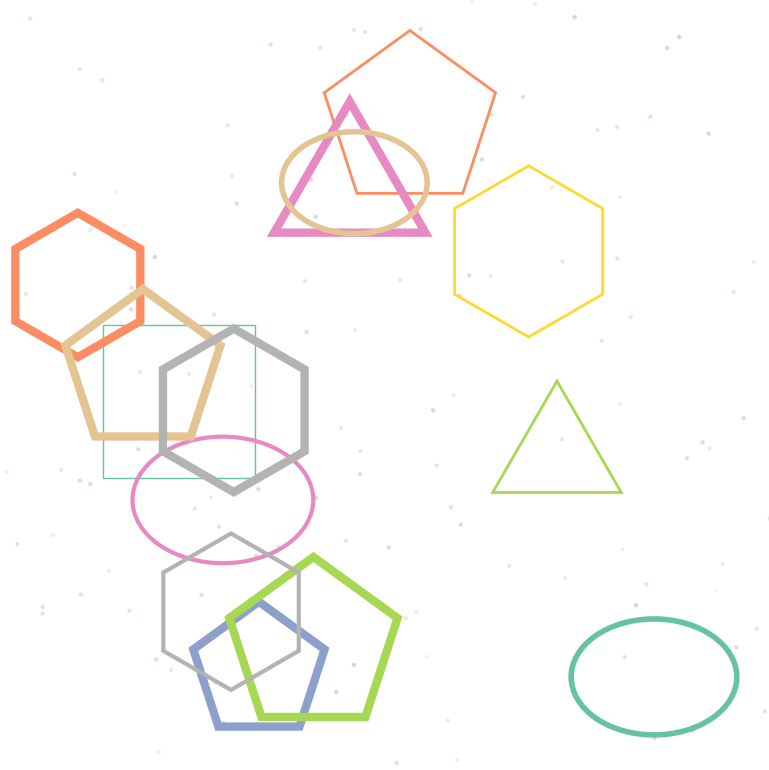[{"shape": "square", "thickness": 0.5, "radius": 0.49, "center": [0.233, 0.479]}, {"shape": "oval", "thickness": 2, "radius": 0.54, "center": [0.849, 0.121]}, {"shape": "hexagon", "thickness": 3, "radius": 0.47, "center": [0.101, 0.63]}, {"shape": "pentagon", "thickness": 1, "radius": 0.58, "center": [0.532, 0.843]}, {"shape": "pentagon", "thickness": 3, "radius": 0.45, "center": [0.336, 0.129]}, {"shape": "oval", "thickness": 1.5, "radius": 0.59, "center": [0.289, 0.351]}, {"shape": "triangle", "thickness": 3, "radius": 0.57, "center": [0.454, 0.755]}, {"shape": "triangle", "thickness": 1, "radius": 0.48, "center": [0.723, 0.409]}, {"shape": "pentagon", "thickness": 3, "radius": 0.57, "center": [0.407, 0.162]}, {"shape": "hexagon", "thickness": 1, "radius": 0.56, "center": [0.687, 0.674]}, {"shape": "pentagon", "thickness": 3, "radius": 0.53, "center": [0.186, 0.519]}, {"shape": "oval", "thickness": 2, "radius": 0.47, "center": [0.46, 0.763]}, {"shape": "hexagon", "thickness": 1.5, "radius": 0.51, "center": [0.3, 0.206]}, {"shape": "hexagon", "thickness": 3, "radius": 0.53, "center": [0.304, 0.467]}]